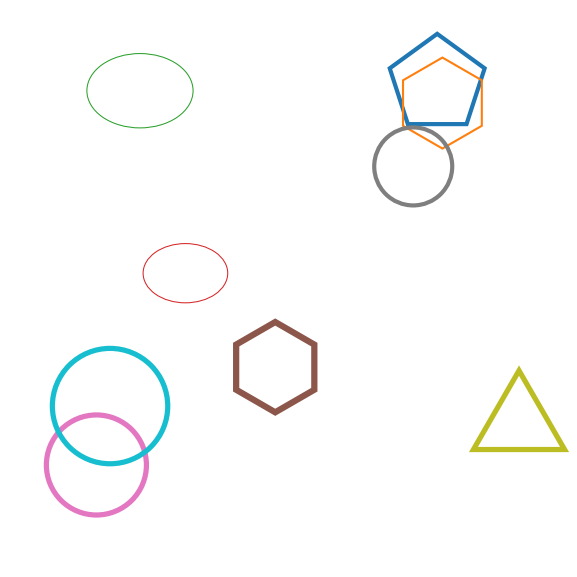[{"shape": "pentagon", "thickness": 2, "radius": 0.43, "center": [0.757, 0.854]}, {"shape": "hexagon", "thickness": 1, "radius": 0.39, "center": [0.766, 0.821]}, {"shape": "oval", "thickness": 0.5, "radius": 0.46, "center": [0.242, 0.842]}, {"shape": "oval", "thickness": 0.5, "radius": 0.37, "center": [0.321, 0.526]}, {"shape": "hexagon", "thickness": 3, "radius": 0.39, "center": [0.477, 0.363]}, {"shape": "circle", "thickness": 2.5, "radius": 0.43, "center": [0.167, 0.194]}, {"shape": "circle", "thickness": 2, "radius": 0.34, "center": [0.716, 0.711]}, {"shape": "triangle", "thickness": 2.5, "radius": 0.46, "center": [0.899, 0.266]}, {"shape": "circle", "thickness": 2.5, "radius": 0.5, "center": [0.191, 0.296]}]